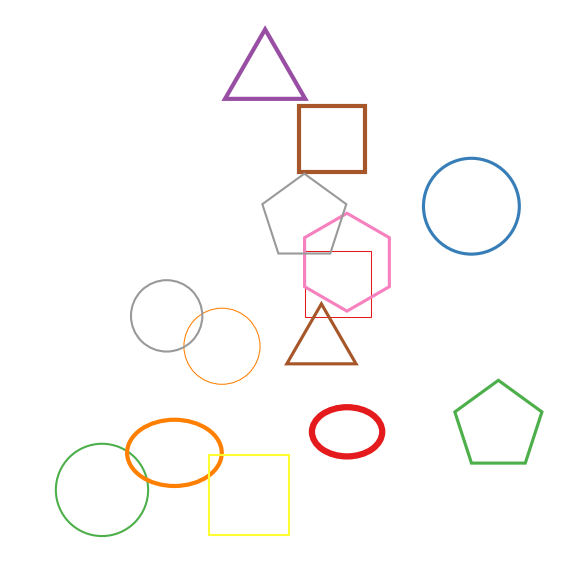[{"shape": "square", "thickness": 0.5, "radius": 0.29, "center": [0.586, 0.508]}, {"shape": "oval", "thickness": 3, "radius": 0.3, "center": [0.601, 0.251]}, {"shape": "circle", "thickness": 1.5, "radius": 0.41, "center": [0.816, 0.642]}, {"shape": "pentagon", "thickness": 1.5, "radius": 0.4, "center": [0.863, 0.261]}, {"shape": "circle", "thickness": 1, "radius": 0.4, "center": [0.177, 0.151]}, {"shape": "triangle", "thickness": 2, "radius": 0.4, "center": [0.459, 0.868]}, {"shape": "oval", "thickness": 2, "radius": 0.41, "center": [0.302, 0.215]}, {"shape": "circle", "thickness": 0.5, "radius": 0.33, "center": [0.384, 0.4]}, {"shape": "square", "thickness": 1, "radius": 0.35, "center": [0.431, 0.142]}, {"shape": "square", "thickness": 2, "radius": 0.29, "center": [0.575, 0.758]}, {"shape": "triangle", "thickness": 1.5, "radius": 0.35, "center": [0.557, 0.404]}, {"shape": "hexagon", "thickness": 1.5, "radius": 0.42, "center": [0.601, 0.545]}, {"shape": "circle", "thickness": 1, "radius": 0.31, "center": [0.289, 0.452]}, {"shape": "pentagon", "thickness": 1, "radius": 0.38, "center": [0.527, 0.622]}]